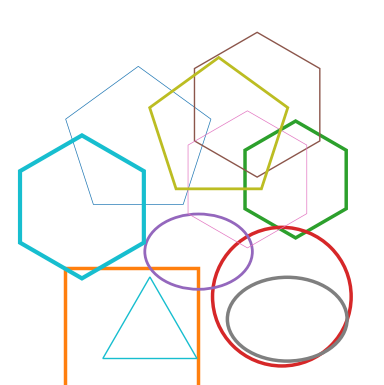[{"shape": "pentagon", "thickness": 0.5, "radius": 0.99, "center": [0.359, 0.629]}, {"shape": "square", "thickness": 2.5, "radius": 0.86, "center": [0.341, 0.13]}, {"shape": "hexagon", "thickness": 2.5, "radius": 0.76, "center": [0.768, 0.534]}, {"shape": "circle", "thickness": 2.5, "radius": 0.9, "center": [0.732, 0.229]}, {"shape": "oval", "thickness": 2, "radius": 0.7, "center": [0.516, 0.346]}, {"shape": "hexagon", "thickness": 1, "radius": 0.94, "center": [0.668, 0.728]}, {"shape": "hexagon", "thickness": 0.5, "radius": 0.89, "center": [0.643, 0.534]}, {"shape": "oval", "thickness": 2.5, "radius": 0.78, "center": [0.746, 0.171]}, {"shape": "pentagon", "thickness": 2, "radius": 0.94, "center": [0.568, 0.662]}, {"shape": "hexagon", "thickness": 3, "radius": 0.93, "center": [0.213, 0.463]}, {"shape": "triangle", "thickness": 1, "radius": 0.71, "center": [0.389, 0.139]}]